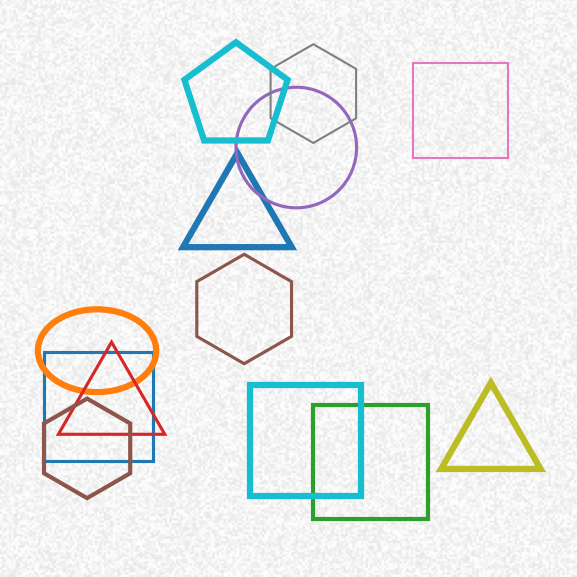[{"shape": "square", "thickness": 1.5, "radius": 0.47, "center": [0.171, 0.296]}, {"shape": "triangle", "thickness": 3, "radius": 0.54, "center": [0.411, 0.626]}, {"shape": "oval", "thickness": 3, "radius": 0.51, "center": [0.168, 0.392]}, {"shape": "square", "thickness": 2, "radius": 0.5, "center": [0.641, 0.199]}, {"shape": "triangle", "thickness": 1.5, "radius": 0.53, "center": [0.193, 0.3]}, {"shape": "circle", "thickness": 1.5, "radius": 0.52, "center": [0.513, 0.744]}, {"shape": "hexagon", "thickness": 2, "radius": 0.43, "center": [0.151, 0.223]}, {"shape": "hexagon", "thickness": 1.5, "radius": 0.47, "center": [0.423, 0.464]}, {"shape": "square", "thickness": 1, "radius": 0.41, "center": [0.797, 0.808]}, {"shape": "hexagon", "thickness": 1, "radius": 0.43, "center": [0.543, 0.837]}, {"shape": "triangle", "thickness": 3, "radius": 0.5, "center": [0.85, 0.237]}, {"shape": "pentagon", "thickness": 3, "radius": 0.47, "center": [0.409, 0.832]}, {"shape": "square", "thickness": 3, "radius": 0.48, "center": [0.529, 0.236]}]